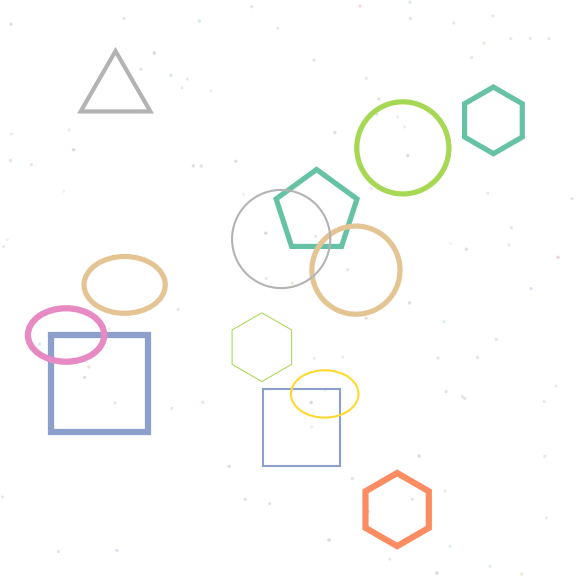[{"shape": "pentagon", "thickness": 2.5, "radius": 0.37, "center": [0.548, 0.632]}, {"shape": "hexagon", "thickness": 2.5, "radius": 0.29, "center": [0.854, 0.791]}, {"shape": "hexagon", "thickness": 3, "radius": 0.32, "center": [0.688, 0.117]}, {"shape": "square", "thickness": 1, "radius": 0.33, "center": [0.523, 0.259]}, {"shape": "square", "thickness": 3, "radius": 0.42, "center": [0.172, 0.335]}, {"shape": "oval", "thickness": 3, "radius": 0.33, "center": [0.114, 0.419]}, {"shape": "hexagon", "thickness": 0.5, "radius": 0.3, "center": [0.453, 0.398]}, {"shape": "circle", "thickness": 2.5, "radius": 0.4, "center": [0.698, 0.743]}, {"shape": "oval", "thickness": 1, "radius": 0.29, "center": [0.562, 0.317]}, {"shape": "circle", "thickness": 2.5, "radius": 0.38, "center": [0.616, 0.531]}, {"shape": "oval", "thickness": 2.5, "radius": 0.35, "center": [0.216, 0.506]}, {"shape": "circle", "thickness": 1, "radius": 0.42, "center": [0.487, 0.585]}, {"shape": "triangle", "thickness": 2, "radius": 0.35, "center": [0.2, 0.841]}]